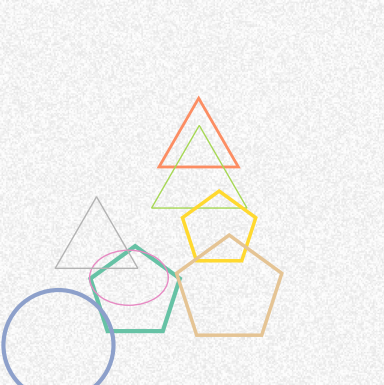[{"shape": "pentagon", "thickness": 3, "radius": 0.61, "center": [0.351, 0.239]}, {"shape": "triangle", "thickness": 2, "radius": 0.6, "center": [0.516, 0.626]}, {"shape": "circle", "thickness": 3, "radius": 0.71, "center": [0.152, 0.104]}, {"shape": "oval", "thickness": 1, "radius": 0.51, "center": [0.335, 0.279]}, {"shape": "triangle", "thickness": 1, "radius": 0.72, "center": [0.518, 0.531]}, {"shape": "pentagon", "thickness": 2.5, "radius": 0.5, "center": [0.569, 0.404]}, {"shape": "pentagon", "thickness": 2.5, "radius": 0.72, "center": [0.595, 0.246]}, {"shape": "triangle", "thickness": 1, "radius": 0.62, "center": [0.251, 0.365]}]